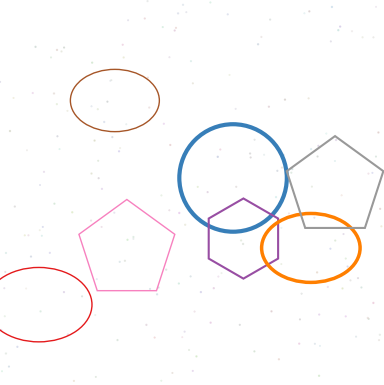[{"shape": "oval", "thickness": 1, "radius": 0.69, "center": [0.101, 0.209]}, {"shape": "circle", "thickness": 3, "radius": 0.7, "center": [0.605, 0.538]}, {"shape": "hexagon", "thickness": 1.5, "radius": 0.52, "center": [0.632, 0.38]}, {"shape": "oval", "thickness": 2.5, "radius": 0.64, "center": [0.807, 0.356]}, {"shape": "oval", "thickness": 1, "radius": 0.58, "center": [0.298, 0.739]}, {"shape": "pentagon", "thickness": 1, "radius": 0.65, "center": [0.33, 0.351]}, {"shape": "pentagon", "thickness": 1.5, "radius": 0.66, "center": [0.87, 0.515]}]